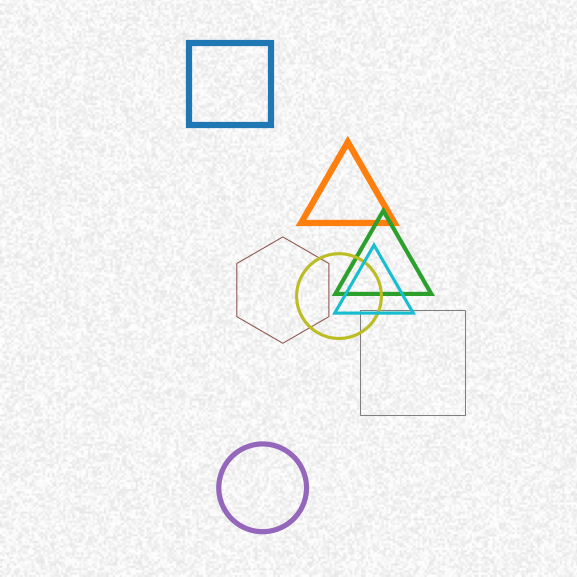[{"shape": "square", "thickness": 3, "radius": 0.35, "center": [0.398, 0.853]}, {"shape": "triangle", "thickness": 3, "radius": 0.47, "center": [0.602, 0.66]}, {"shape": "triangle", "thickness": 2, "radius": 0.48, "center": [0.664, 0.538]}, {"shape": "circle", "thickness": 2.5, "radius": 0.38, "center": [0.455, 0.154]}, {"shape": "hexagon", "thickness": 0.5, "radius": 0.46, "center": [0.49, 0.497]}, {"shape": "square", "thickness": 0.5, "radius": 0.45, "center": [0.714, 0.372]}, {"shape": "circle", "thickness": 1.5, "radius": 0.37, "center": [0.587, 0.486]}, {"shape": "triangle", "thickness": 1.5, "radius": 0.39, "center": [0.648, 0.496]}]